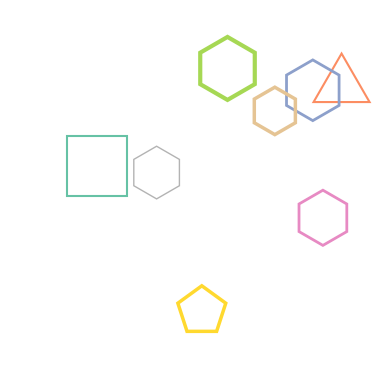[{"shape": "square", "thickness": 1.5, "radius": 0.39, "center": [0.252, 0.569]}, {"shape": "triangle", "thickness": 1.5, "radius": 0.42, "center": [0.887, 0.777]}, {"shape": "hexagon", "thickness": 2, "radius": 0.39, "center": [0.812, 0.766]}, {"shape": "hexagon", "thickness": 2, "radius": 0.36, "center": [0.839, 0.434]}, {"shape": "hexagon", "thickness": 3, "radius": 0.41, "center": [0.591, 0.822]}, {"shape": "pentagon", "thickness": 2.5, "radius": 0.33, "center": [0.524, 0.192]}, {"shape": "hexagon", "thickness": 2.5, "radius": 0.31, "center": [0.714, 0.712]}, {"shape": "hexagon", "thickness": 1, "radius": 0.34, "center": [0.407, 0.552]}]